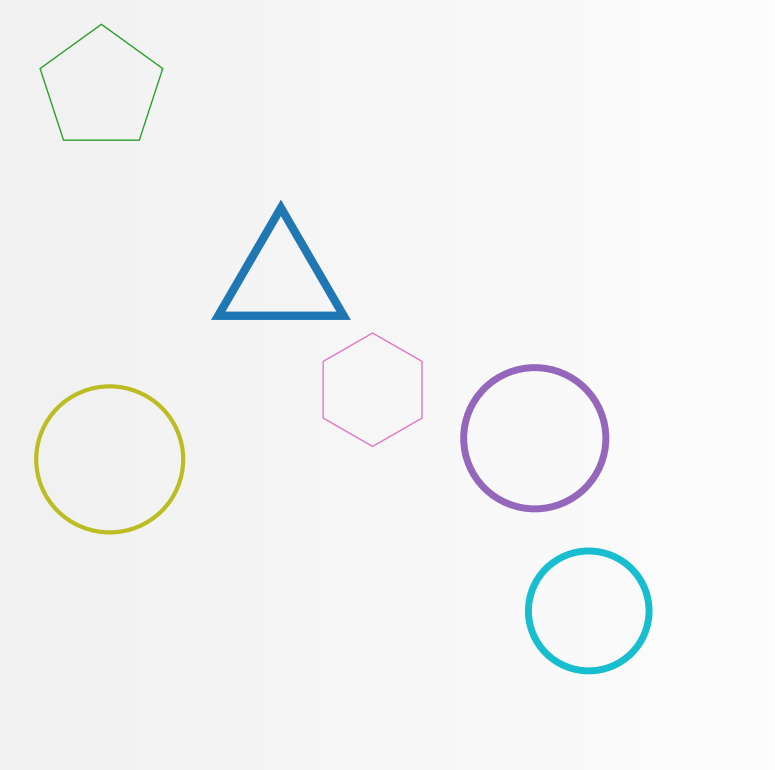[{"shape": "triangle", "thickness": 3, "radius": 0.47, "center": [0.362, 0.637]}, {"shape": "pentagon", "thickness": 0.5, "radius": 0.42, "center": [0.131, 0.885]}, {"shape": "circle", "thickness": 2.5, "radius": 0.46, "center": [0.69, 0.431]}, {"shape": "hexagon", "thickness": 0.5, "radius": 0.37, "center": [0.481, 0.494]}, {"shape": "circle", "thickness": 1.5, "radius": 0.47, "center": [0.142, 0.403]}, {"shape": "circle", "thickness": 2.5, "radius": 0.39, "center": [0.76, 0.207]}]